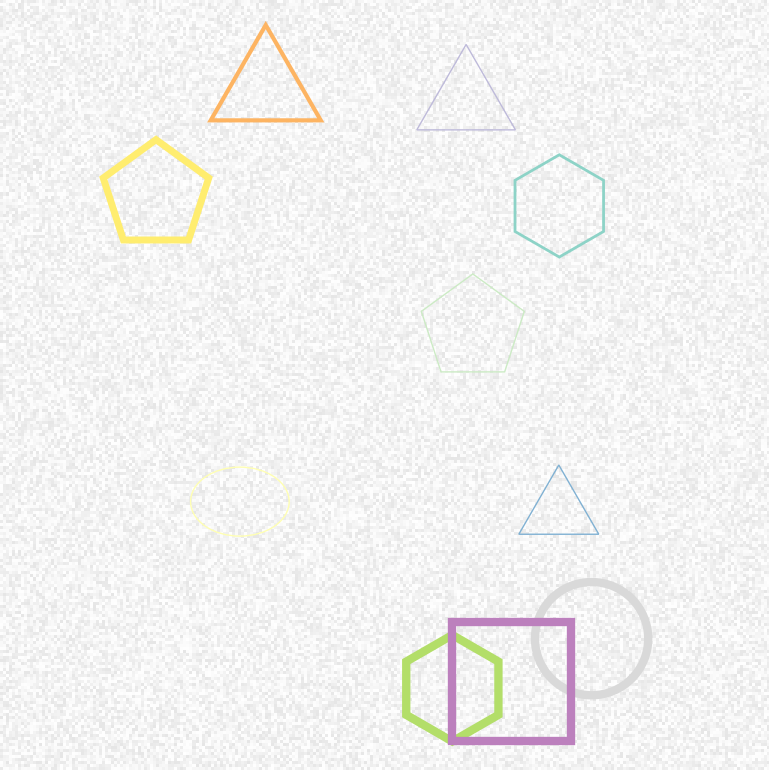[{"shape": "hexagon", "thickness": 1, "radius": 0.33, "center": [0.726, 0.733]}, {"shape": "oval", "thickness": 0.5, "radius": 0.32, "center": [0.312, 0.349]}, {"shape": "triangle", "thickness": 0.5, "radius": 0.37, "center": [0.605, 0.868]}, {"shape": "triangle", "thickness": 0.5, "radius": 0.3, "center": [0.726, 0.336]}, {"shape": "triangle", "thickness": 1.5, "radius": 0.41, "center": [0.345, 0.885]}, {"shape": "hexagon", "thickness": 3, "radius": 0.35, "center": [0.587, 0.106]}, {"shape": "circle", "thickness": 3, "radius": 0.37, "center": [0.768, 0.171]}, {"shape": "square", "thickness": 3, "radius": 0.39, "center": [0.665, 0.115]}, {"shape": "pentagon", "thickness": 0.5, "radius": 0.35, "center": [0.614, 0.574]}, {"shape": "pentagon", "thickness": 2.5, "radius": 0.36, "center": [0.203, 0.747]}]